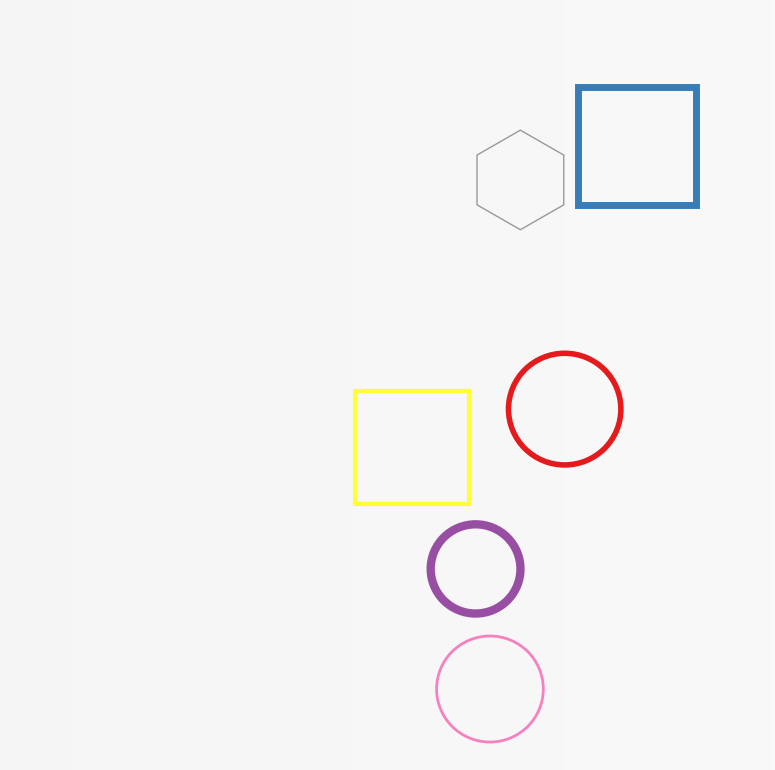[{"shape": "circle", "thickness": 2, "radius": 0.36, "center": [0.729, 0.469]}, {"shape": "square", "thickness": 2.5, "radius": 0.38, "center": [0.822, 0.811]}, {"shape": "circle", "thickness": 3, "radius": 0.29, "center": [0.614, 0.261]}, {"shape": "square", "thickness": 1.5, "radius": 0.37, "center": [0.532, 0.419]}, {"shape": "circle", "thickness": 1, "radius": 0.34, "center": [0.632, 0.105]}, {"shape": "hexagon", "thickness": 0.5, "radius": 0.32, "center": [0.671, 0.766]}]